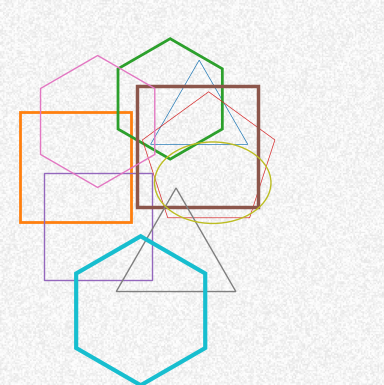[{"shape": "triangle", "thickness": 0.5, "radius": 0.73, "center": [0.517, 0.698]}, {"shape": "square", "thickness": 2, "radius": 0.72, "center": [0.197, 0.566]}, {"shape": "hexagon", "thickness": 2, "radius": 0.78, "center": [0.442, 0.743]}, {"shape": "pentagon", "thickness": 0.5, "radius": 0.9, "center": [0.542, 0.581]}, {"shape": "square", "thickness": 1, "radius": 0.7, "center": [0.255, 0.411]}, {"shape": "square", "thickness": 2.5, "radius": 0.79, "center": [0.512, 0.62]}, {"shape": "hexagon", "thickness": 1, "radius": 0.86, "center": [0.254, 0.684]}, {"shape": "triangle", "thickness": 1, "radius": 0.9, "center": [0.457, 0.332]}, {"shape": "oval", "thickness": 1, "radius": 0.76, "center": [0.553, 0.525]}, {"shape": "hexagon", "thickness": 3, "radius": 0.97, "center": [0.365, 0.193]}]